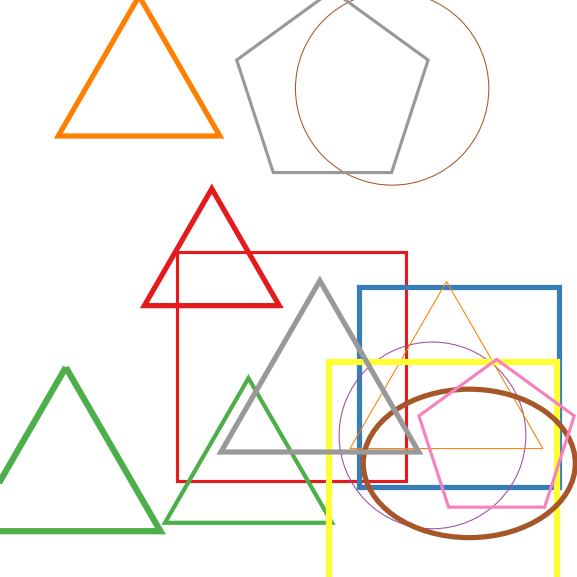[{"shape": "triangle", "thickness": 2.5, "radius": 0.67, "center": [0.367, 0.537]}, {"shape": "square", "thickness": 1.5, "radius": 0.99, "center": [0.505, 0.364]}, {"shape": "square", "thickness": 2.5, "radius": 0.87, "center": [0.795, 0.328]}, {"shape": "triangle", "thickness": 2, "radius": 0.83, "center": [0.43, 0.177]}, {"shape": "triangle", "thickness": 3, "radius": 0.95, "center": [0.114, 0.174]}, {"shape": "circle", "thickness": 0.5, "radius": 0.81, "center": [0.749, 0.245]}, {"shape": "triangle", "thickness": 0.5, "radius": 0.96, "center": [0.773, 0.319]}, {"shape": "triangle", "thickness": 2.5, "radius": 0.81, "center": [0.241, 0.844]}, {"shape": "square", "thickness": 3, "radius": 0.99, "center": [0.767, 0.175]}, {"shape": "oval", "thickness": 2.5, "radius": 0.92, "center": [0.813, 0.197]}, {"shape": "circle", "thickness": 0.5, "radius": 0.84, "center": [0.679, 0.846]}, {"shape": "pentagon", "thickness": 1.5, "radius": 0.71, "center": [0.86, 0.235]}, {"shape": "triangle", "thickness": 2.5, "radius": 0.99, "center": [0.554, 0.315]}, {"shape": "pentagon", "thickness": 1.5, "radius": 0.87, "center": [0.576, 0.841]}]